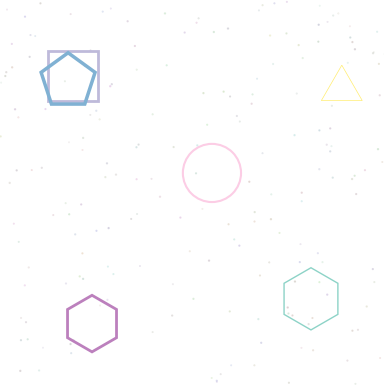[{"shape": "hexagon", "thickness": 1, "radius": 0.4, "center": [0.808, 0.224]}, {"shape": "square", "thickness": 2, "radius": 0.32, "center": [0.189, 0.803]}, {"shape": "pentagon", "thickness": 2.5, "radius": 0.37, "center": [0.177, 0.789]}, {"shape": "circle", "thickness": 1.5, "radius": 0.38, "center": [0.551, 0.551]}, {"shape": "hexagon", "thickness": 2, "radius": 0.37, "center": [0.239, 0.16]}, {"shape": "triangle", "thickness": 0.5, "radius": 0.31, "center": [0.888, 0.769]}]